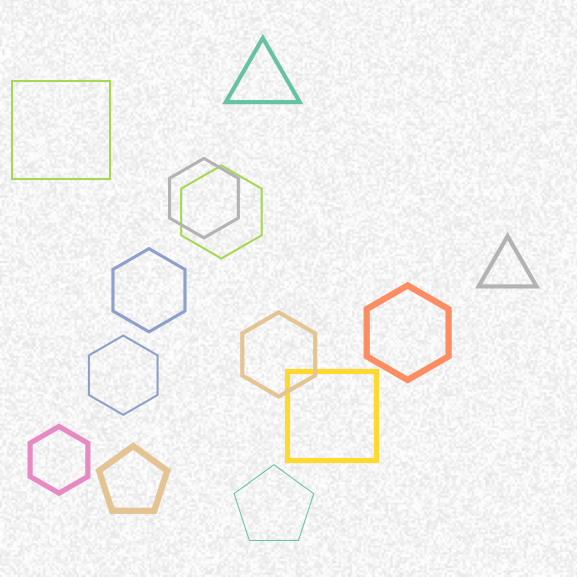[{"shape": "triangle", "thickness": 2, "radius": 0.37, "center": [0.455, 0.859]}, {"shape": "pentagon", "thickness": 0.5, "radius": 0.36, "center": [0.474, 0.122]}, {"shape": "hexagon", "thickness": 3, "radius": 0.41, "center": [0.706, 0.423]}, {"shape": "hexagon", "thickness": 1.5, "radius": 0.36, "center": [0.258, 0.497]}, {"shape": "hexagon", "thickness": 1, "radius": 0.34, "center": [0.213, 0.349]}, {"shape": "hexagon", "thickness": 2.5, "radius": 0.29, "center": [0.102, 0.203]}, {"shape": "hexagon", "thickness": 1, "radius": 0.4, "center": [0.383, 0.632]}, {"shape": "square", "thickness": 1, "radius": 0.42, "center": [0.105, 0.775]}, {"shape": "square", "thickness": 2.5, "radius": 0.38, "center": [0.574, 0.28]}, {"shape": "pentagon", "thickness": 3, "radius": 0.31, "center": [0.231, 0.165]}, {"shape": "hexagon", "thickness": 2, "radius": 0.36, "center": [0.483, 0.385]}, {"shape": "triangle", "thickness": 2, "radius": 0.29, "center": [0.879, 0.532]}, {"shape": "hexagon", "thickness": 1.5, "radius": 0.34, "center": [0.353, 0.656]}]